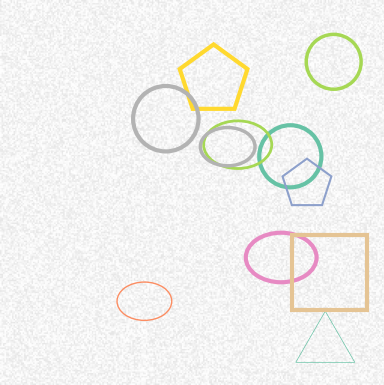[{"shape": "triangle", "thickness": 0.5, "radius": 0.44, "center": [0.845, 0.103]}, {"shape": "circle", "thickness": 3, "radius": 0.4, "center": [0.754, 0.594]}, {"shape": "oval", "thickness": 1, "radius": 0.36, "center": [0.375, 0.218]}, {"shape": "pentagon", "thickness": 1.5, "radius": 0.33, "center": [0.797, 0.521]}, {"shape": "oval", "thickness": 3, "radius": 0.46, "center": [0.73, 0.331]}, {"shape": "oval", "thickness": 2, "radius": 0.44, "center": [0.617, 0.624]}, {"shape": "circle", "thickness": 2.5, "radius": 0.36, "center": [0.867, 0.839]}, {"shape": "pentagon", "thickness": 3, "radius": 0.46, "center": [0.555, 0.792]}, {"shape": "square", "thickness": 3, "radius": 0.49, "center": [0.857, 0.292]}, {"shape": "circle", "thickness": 3, "radius": 0.42, "center": [0.431, 0.692]}, {"shape": "oval", "thickness": 2.5, "radius": 0.35, "center": [0.591, 0.619]}]